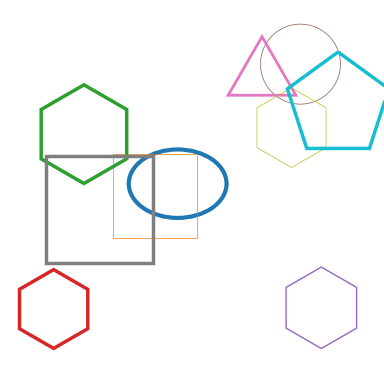[{"shape": "oval", "thickness": 3, "radius": 0.64, "center": [0.461, 0.523]}, {"shape": "square", "thickness": 0.5, "radius": 0.55, "center": [0.403, 0.491]}, {"shape": "hexagon", "thickness": 2.5, "radius": 0.64, "center": [0.218, 0.652]}, {"shape": "hexagon", "thickness": 2.5, "radius": 0.51, "center": [0.139, 0.197]}, {"shape": "hexagon", "thickness": 1, "radius": 0.53, "center": [0.835, 0.201]}, {"shape": "circle", "thickness": 0.5, "radius": 0.52, "center": [0.78, 0.833]}, {"shape": "triangle", "thickness": 2, "radius": 0.51, "center": [0.681, 0.803]}, {"shape": "square", "thickness": 2.5, "radius": 0.7, "center": [0.259, 0.456]}, {"shape": "hexagon", "thickness": 0.5, "radius": 0.52, "center": [0.757, 0.668]}, {"shape": "pentagon", "thickness": 2.5, "radius": 0.69, "center": [0.878, 0.726]}]